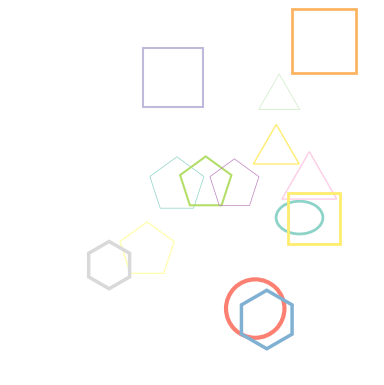[{"shape": "pentagon", "thickness": 0.5, "radius": 0.37, "center": [0.459, 0.519]}, {"shape": "oval", "thickness": 2, "radius": 0.3, "center": [0.778, 0.435]}, {"shape": "pentagon", "thickness": 1, "radius": 0.37, "center": [0.382, 0.35]}, {"shape": "square", "thickness": 1.5, "radius": 0.39, "center": [0.449, 0.799]}, {"shape": "circle", "thickness": 3, "radius": 0.38, "center": [0.663, 0.199]}, {"shape": "hexagon", "thickness": 2.5, "radius": 0.38, "center": [0.693, 0.17]}, {"shape": "square", "thickness": 2, "radius": 0.41, "center": [0.841, 0.893]}, {"shape": "pentagon", "thickness": 1.5, "radius": 0.35, "center": [0.534, 0.524]}, {"shape": "triangle", "thickness": 1, "radius": 0.41, "center": [0.803, 0.524]}, {"shape": "hexagon", "thickness": 2.5, "radius": 0.31, "center": [0.283, 0.311]}, {"shape": "pentagon", "thickness": 0.5, "radius": 0.33, "center": [0.609, 0.52]}, {"shape": "triangle", "thickness": 0.5, "radius": 0.31, "center": [0.725, 0.746]}, {"shape": "square", "thickness": 2, "radius": 0.33, "center": [0.816, 0.433]}, {"shape": "triangle", "thickness": 1, "radius": 0.34, "center": [0.718, 0.608]}]